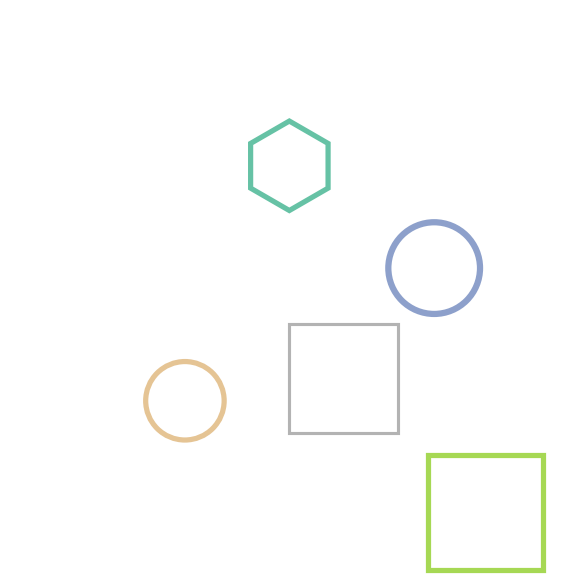[{"shape": "hexagon", "thickness": 2.5, "radius": 0.39, "center": [0.501, 0.712]}, {"shape": "circle", "thickness": 3, "radius": 0.4, "center": [0.752, 0.535]}, {"shape": "square", "thickness": 2.5, "radius": 0.5, "center": [0.841, 0.112]}, {"shape": "circle", "thickness": 2.5, "radius": 0.34, "center": [0.32, 0.305]}, {"shape": "square", "thickness": 1.5, "radius": 0.47, "center": [0.594, 0.344]}]